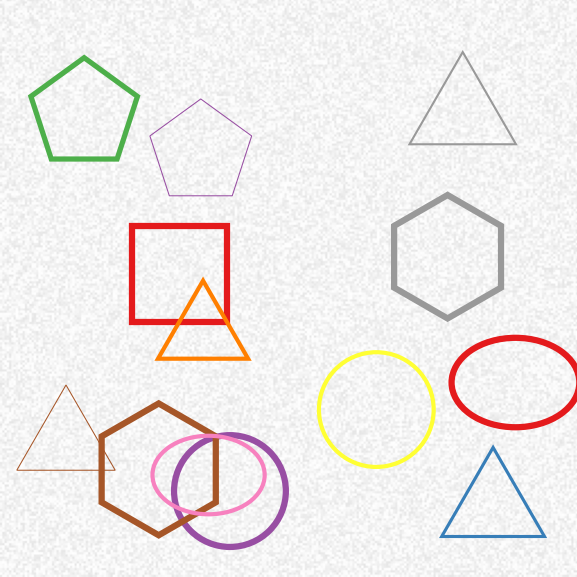[{"shape": "square", "thickness": 3, "radius": 0.41, "center": [0.311, 0.525]}, {"shape": "oval", "thickness": 3, "radius": 0.55, "center": [0.893, 0.337]}, {"shape": "triangle", "thickness": 1.5, "radius": 0.51, "center": [0.854, 0.122]}, {"shape": "pentagon", "thickness": 2.5, "radius": 0.48, "center": [0.146, 0.802]}, {"shape": "circle", "thickness": 3, "radius": 0.48, "center": [0.398, 0.149]}, {"shape": "pentagon", "thickness": 0.5, "radius": 0.46, "center": [0.348, 0.735]}, {"shape": "triangle", "thickness": 2, "radius": 0.45, "center": [0.352, 0.423]}, {"shape": "circle", "thickness": 2, "radius": 0.5, "center": [0.652, 0.29]}, {"shape": "hexagon", "thickness": 3, "radius": 0.57, "center": [0.275, 0.186]}, {"shape": "triangle", "thickness": 0.5, "radius": 0.49, "center": [0.114, 0.234]}, {"shape": "oval", "thickness": 2, "radius": 0.49, "center": [0.361, 0.177]}, {"shape": "triangle", "thickness": 1, "radius": 0.53, "center": [0.801, 0.803]}, {"shape": "hexagon", "thickness": 3, "radius": 0.53, "center": [0.775, 0.555]}]